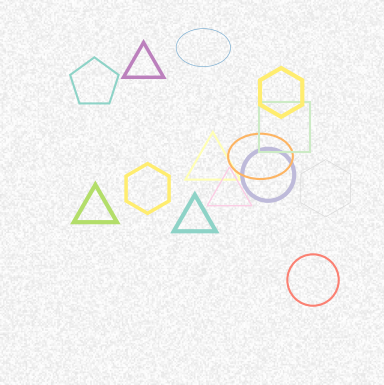[{"shape": "pentagon", "thickness": 1.5, "radius": 0.33, "center": [0.245, 0.785]}, {"shape": "triangle", "thickness": 3, "radius": 0.32, "center": [0.506, 0.431]}, {"shape": "triangle", "thickness": 1.5, "radius": 0.41, "center": [0.553, 0.575]}, {"shape": "circle", "thickness": 3, "radius": 0.34, "center": [0.697, 0.546]}, {"shape": "circle", "thickness": 1.5, "radius": 0.33, "center": [0.813, 0.273]}, {"shape": "oval", "thickness": 0.5, "radius": 0.35, "center": [0.528, 0.876]}, {"shape": "oval", "thickness": 1.5, "radius": 0.42, "center": [0.677, 0.594]}, {"shape": "triangle", "thickness": 3, "radius": 0.32, "center": [0.248, 0.455]}, {"shape": "triangle", "thickness": 1, "radius": 0.33, "center": [0.596, 0.499]}, {"shape": "hexagon", "thickness": 0.5, "radius": 0.37, "center": [0.846, 0.511]}, {"shape": "triangle", "thickness": 2.5, "radius": 0.3, "center": [0.373, 0.829]}, {"shape": "square", "thickness": 1.5, "radius": 0.33, "center": [0.739, 0.671]}, {"shape": "hexagon", "thickness": 3, "radius": 0.32, "center": [0.73, 0.76]}, {"shape": "hexagon", "thickness": 2.5, "radius": 0.32, "center": [0.383, 0.51]}]